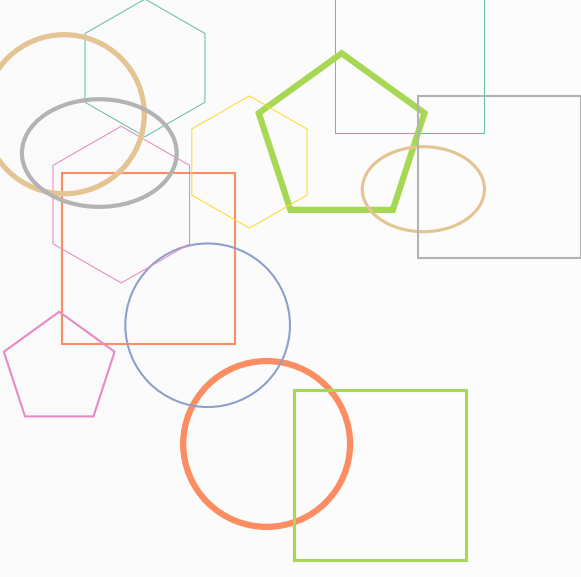[{"shape": "square", "thickness": 0.5, "radius": 0.64, "center": [0.704, 0.896]}, {"shape": "hexagon", "thickness": 0.5, "radius": 0.6, "center": [0.249, 0.882]}, {"shape": "square", "thickness": 1, "radius": 0.74, "center": [0.255, 0.551]}, {"shape": "circle", "thickness": 3, "radius": 0.72, "center": [0.459, 0.23]}, {"shape": "circle", "thickness": 1, "radius": 0.71, "center": [0.357, 0.436]}, {"shape": "hexagon", "thickness": 0.5, "radius": 0.68, "center": [0.209, 0.645]}, {"shape": "pentagon", "thickness": 1, "radius": 0.5, "center": [0.102, 0.359]}, {"shape": "square", "thickness": 1.5, "radius": 0.74, "center": [0.654, 0.177]}, {"shape": "pentagon", "thickness": 3, "radius": 0.75, "center": [0.588, 0.757]}, {"shape": "hexagon", "thickness": 0.5, "radius": 0.57, "center": [0.429, 0.719]}, {"shape": "oval", "thickness": 1.5, "radius": 0.53, "center": [0.728, 0.672]}, {"shape": "circle", "thickness": 2.5, "radius": 0.69, "center": [0.111, 0.801]}, {"shape": "oval", "thickness": 2, "radius": 0.67, "center": [0.171, 0.734]}, {"shape": "square", "thickness": 1, "radius": 0.7, "center": [0.859, 0.693]}]